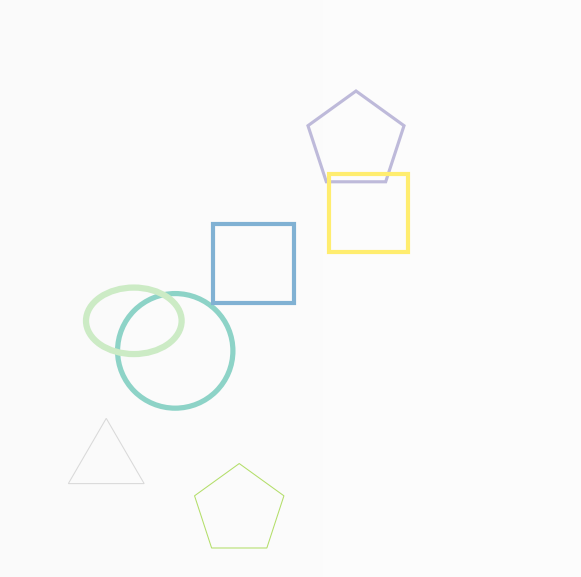[{"shape": "circle", "thickness": 2.5, "radius": 0.5, "center": [0.301, 0.392]}, {"shape": "pentagon", "thickness": 1.5, "radius": 0.43, "center": [0.612, 0.755]}, {"shape": "square", "thickness": 2, "radius": 0.34, "center": [0.436, 0.543]}, {"shape": "pentagon", "thickness": 0.5, "radius": 0.4, "center": [0.412, 0.116]}, {"shape": "triangle", "thickness": 0.5, "radius": 0.38, "center": [0.183, 0.199]}, {"shape": "oval", "thickness": 3, "radius": 0.41, "center": [0.23, 0.444]}, {"shape": "square", "thickness": 2, "radius": 0.34, "center": [0.634, 0.631]}]